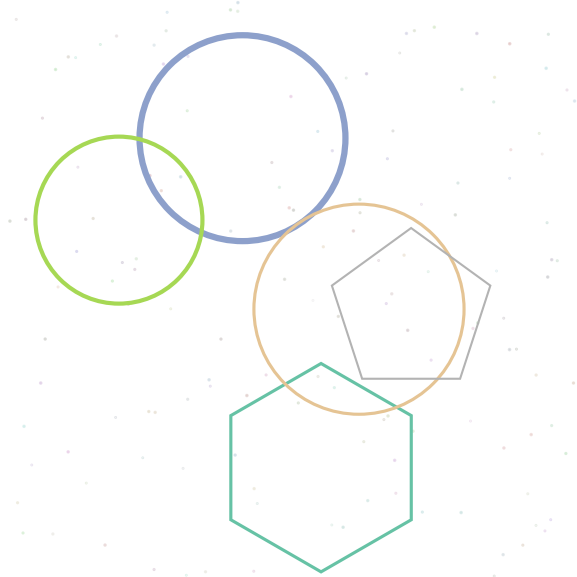[{"shape": "hexagon", "thickness": 1.5, "radius": 0.9, "center": [0.556, 0.189]}, {"shape": "circle", "thickness": 3, "radius": 0.89, "center": [0.42, 0.76]}, {"shape": "circle", "thickness": 2, "radius": 0.72, "center": [0.206, 0.618]}, {"shape": "circle", "thickness": 1.5, "radius": 0.91, "center": [0.622, 0.464]}, {"shape": "pentagon", "thickness": 1, "radius": 0.72, "center": [0.712, 0.46]}]